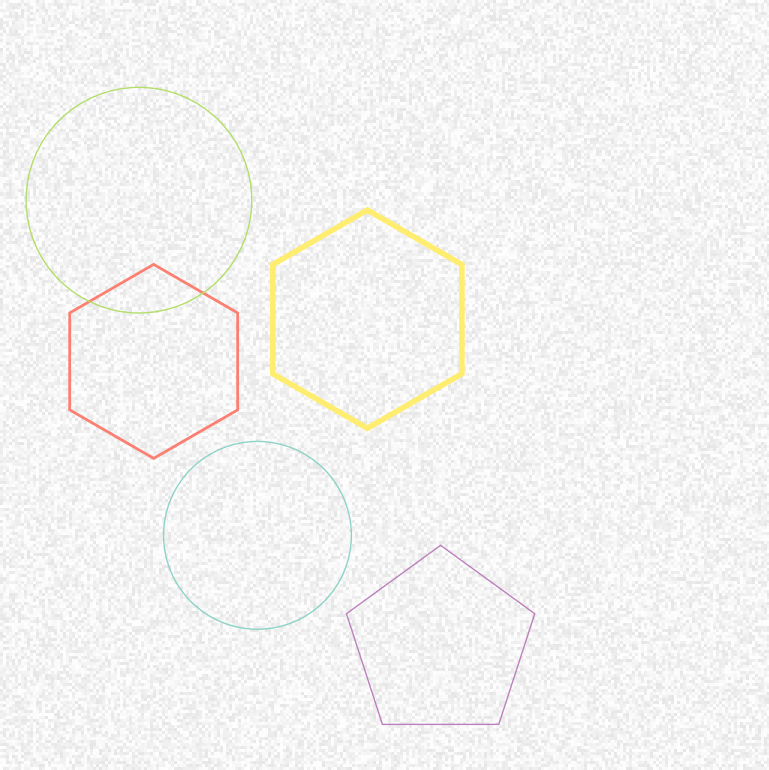[{"shape": "circle", "thickness": 0.5, "radius": 0.61, "center": [0.334, 0.305]}, {"shape": "hexagon", "thickness": 1, "radius": 0.63, "center": [0.2, 0.531]}, {"shape": "circle", "thickness": 0.5, "radius": 0.73, "center": [0.18, 0.74]}, {"shape": "pentagon", "thickness": 0.5, "radius": 0.64, "center": [0.572, 0.163]}, {"shape": "hexagon", "thickness": 2, "radius": 0.71, "center": [0.477, 0.586]}]